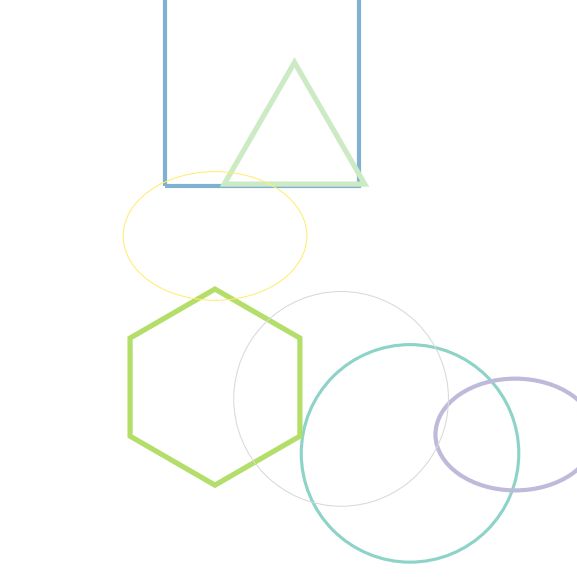[{"shape": "circle", "thickness": 1.5, "radius": 0.94, "center": [0.71, 0.214]}, {"shape": "oval", "thickness": 2, "radius": 0.69, "center": [0.892, 0.247]}, {"shape": "square", "thickness": 2, "radius": 0.84, "center": [0.453, 0.845]}, {"shape": "hexagon", "thickness": 2.5, "radius": 0.85, "center": [0.372, 0.329]}, {"shape": "circle", "thickness": 0.5, "radius": 0.93, "center": [0.591, 0.308]}, {"shape": "triangle", "thickness": 2.5, "radius": 0.7, "center": [0.51, 0.751]}, {"shape": "oval", "thickness": 0.5, "radius": 0.8, "center": [0.372, 0.591]}]